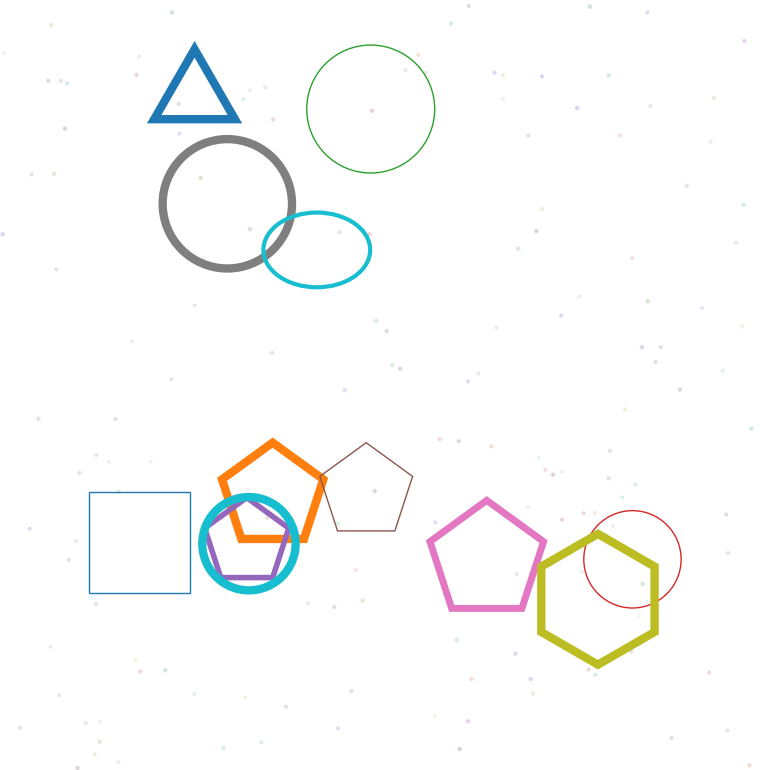[{"shape": "triangle", "thickness": 3, "radius": 0.3, "center": [0.253, 0.875]}, {"shape": "square", "thickness": 0.5, "radius": 0.33, "center": [0.181, 0.296]}, {"shape": "pentagon", "thickness": 3, "radius": 0.35, "center": [0.354, 0.356]}, {"shape": "circle", "thickness": 0.5, "radius": 0.42, "center": [0.481, 0.858]}, {"shape": "circle", "thickness": 0.5, "radius": 0.32, "center": [0.821, 0.274]}, {"shape": "pentagon", "thickness": 2, "radius": 0.29, "center": [0.32, 0.296]}, {"shape": "pentagon", "thickness": 0.5, "radius": 0.32, "center": [0.476, 0.362]}, {"shape": "pentagon", "thickness": 2.5, "radius": 0.39, "center": [0.632, 0.273]}, {"shape": "circle", "thickness": 3, "radius": 0.42, "center": [0.295, 0.735]}, {"shape": "hexagon", "thickness": 3, "radius": 0.42, "center": [0.777, 0.222]}, {"shape": "circle", "thickness": 3, "radius": 0.3, "center": [0.323, 0.294]}, {"shape": "oval", "thickness": 1.5, "radius": 0.35, "center": [0.411, 0.675]}]